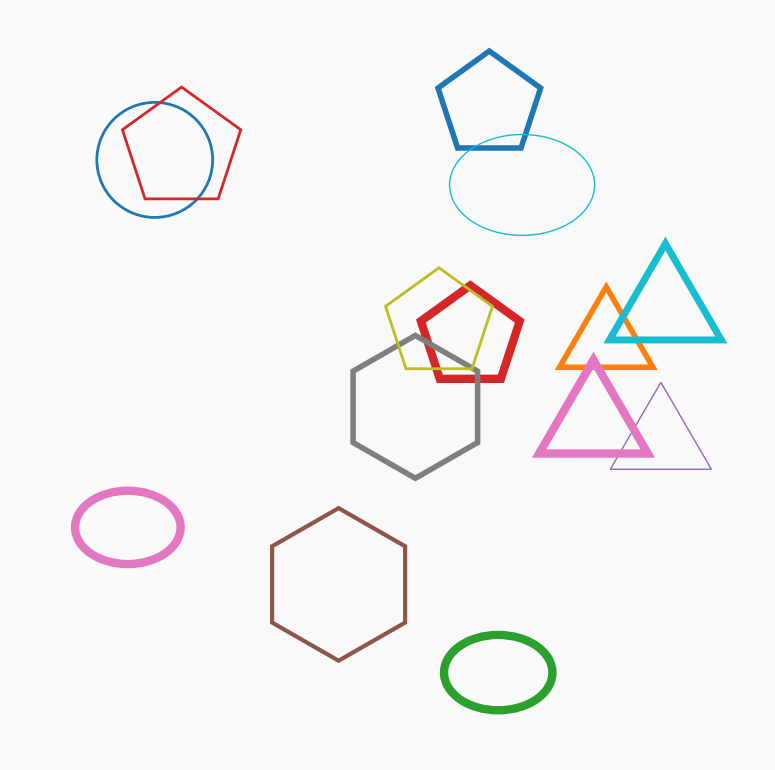[{"shape": "pentagon", "thickness": 2, "radius": 0.35, "center": [0.631, 0.864]}, {"shape": "circle", "thickness": 1, "radius": 0.37, "center": [0.2, 0.792]}, {"shape": "triangle", "thickness": 2, "radius": 0.35, "center": [0.782, 0.558]}, {"shape": "oval", "thickness": 3, "radius": 0.35, "center": [0.643, 0.126]}, {"shape": "pentagon", "thickness": 3, "radius": 0.34, "center": [0.607, 0.562]}, {"shape": "pentagon", "thickness": 1, "radius": 0.4, "center": [0.234, 0.807]}, {"shape": "triangle", "thickness": 0.5, "radius": 0.38, "center": [0.853, 0.428]}, {"shape": "hexagon", "thickness": 1.5, "radius": 0.5, "center": [0.437, 0.241]}, {"shape": "oval", "thickness": 3, "radius": 0.34, "center": [0.165, 0.315]}, {"shape": "triangle", "thickness": 3, "radius": 0.4, "center": [0.766, 0.451]}, {"shape": "hexagon", "thickness": 2, "radius": 0.46, "center": [0.536, 0.472]}, {"shape": "pentagon", "thickness": 1, "radius": 0.36, "center": [0.566, 0.58]}, {"shape": "oval", "thickness": 0.5, "radius": 0.47, "center": [0.674, 0.76]}, {"shape": "triangle", "thickness": 2.5, "radius": 0.42, "center": [0.859, 0.6]}]